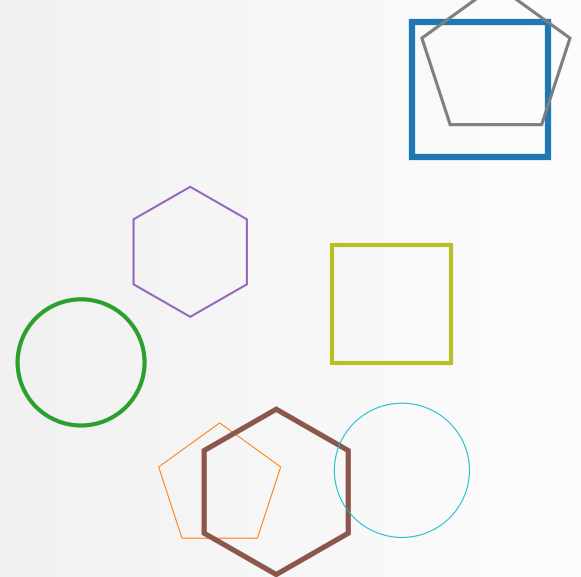[{"shape": "square", "thickness": 3, "radius": 0.58, "center": [0.826, 0.844]}, {"shape": "pentagon", "thickness": 0.5, "radius": 0.55, "center": [0.378, 0.156]}, {"shape": "circle", "thickness": 2, "radius": 0.55, "center": [0.139, 0.372]}, {"shape": "hexagon", "thickness": 1, "radius": 0.56, "center": [0.327, 0.563]}, {"shape": "hexagon", "thickness": 2.5, "radius": 0.72, "center": [0.475, 0.147]}, {"shape": "pentagon", "thickness": 1.5, "radius": 0.67, "center": [0.853, 0.892]}, {"shape": "square", "thickness": 2, "radius": 0.51, "center": [0.674, 0.473]}, {"shape": "circle", "thickness": 0.5, "radius": 0.58, "center": [0.691, 0.185]}]